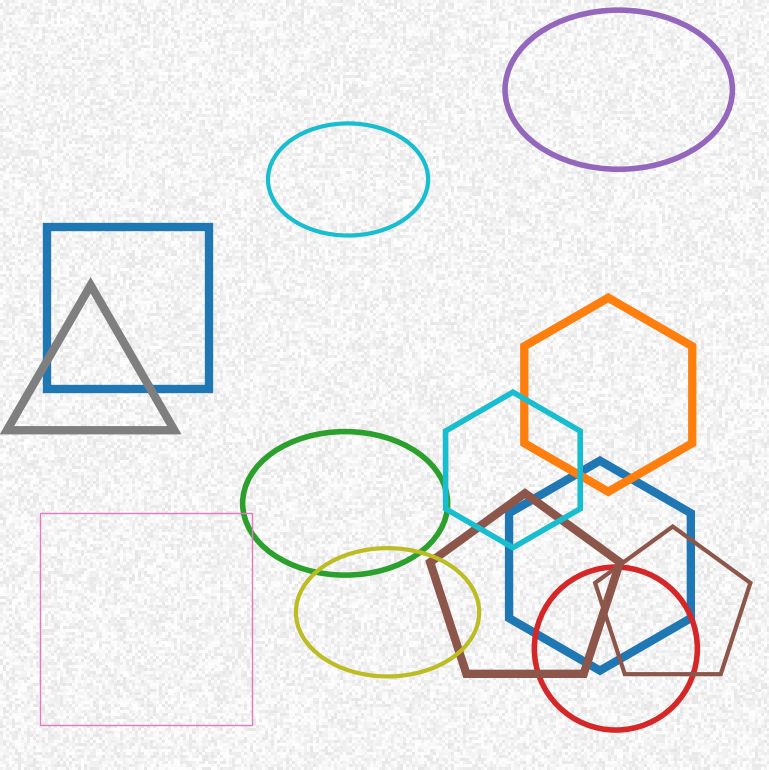[{"shape": "square", "thickness": 3, "radius": 0.53, "center": [0.166, 0.6]}, {"shape": "hexagon", "thickness": 3, "radius": 0.68, "center": [0.779, 0.265]}, {"shape": "hexagon", "thickness": 3, "radius": 0.63, "center": [0.79, 0.487]}, {"shape": "oval", "thickness": 2, "radius": 0.67, "center": [0.448, 0.346]}, {"shape": "circle", "thickness": 2, "radius": 0.53, "center": [0.8, 0.158]}, {"shape": "oval", "thickness": 2, "radius": 0.74, "center": [0.804, 0.884]}, {"shape": "pentagon", "thickness": 3, "radius": 0.65, "center": [0.682, 0.23]}, {"shape": "pentagon", "thickness": 1.5, "radius": 0.53, "center": [0.874, 0.21]}, {"shape": "square", "thickness": 0.5, "radius": 0.69, "center": [0.19, 0.197]}, {"shape": "triangle", "thickness": 3, "radius": 0.63, "center": [0.118, 0.504]}, {"shape": "oval", "thickness": 1.5, "radius": 0.6, "center": [0.503, 0.205]}, {"shape": "oval", "thickness": 1.5, "radius": 0.52, "center": [0.452, 0.767]}, {"shape": "hexagon", "thickness": 2, "radius": 0.5, "center": [0.666, 0.39]}]